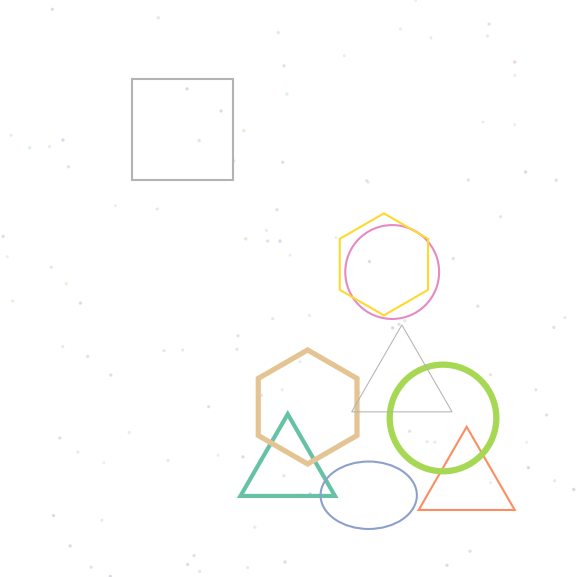[{"shape": "triangle", "thickness": 2, "radius": 0.47, "center": [0.498, 0.188]}, {"shape": "triangle", "thickness": 1, "radius": 0.48, "center": [0.808, 0.164]}, {"shape": "oval", "thickness": 1, "radius": 0.42, "center": [0.638, 0.142]}, {"shape": "circle", "thickness": 1, "radius": 0.41, "center": [0.679, 0.528]}, {"shape": "circle", "thickness": 3, "radius": 0.46, "center": [0.767, 0.275]}, {"shape": "hexagon", "thickness": 1, "radius": 0.44, "center": [0.665, 0.541]}, {"shape": "hexagon", "thickness": 2.5, "radius": 0.49, "center": [0.533, 0.294]}, {"shape": "square", "thickness": 1, "radius": 0.44, "center": [0.317, 0.775]}, {"shape": "triangle", "thickness": 0.5, "radius": 0.5, "center": [0.696, 0.336]}]